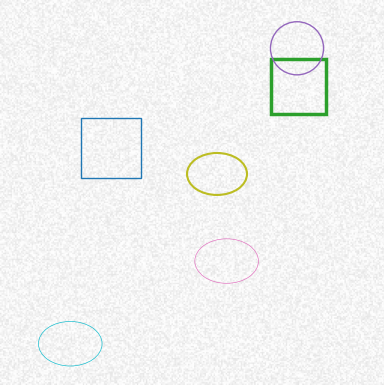[{"shape": "square", "thickness": 1, "radius": 0.39, "center": [0.288, 0.616]}, {"shape": "square", "thickness": 2.5, "radius": 0.36, "center": [0.775, 0.775]}, {"shape": "circle", "thickness": 1, "radius": 0.34, "center": [0.771, 0.875]}, {"shape": "oval", "thickness": 0.5, "radius": 0.41, "center": [0.589, 0.322]}, {"shape": "oval", "thickness": 1.5, "radius": 0.39, "center": [0.564, 0.548]}, {"shape": "oval", "thickness": 0.5, "radius": 0.41, "center": [0.182, 0.107]}]